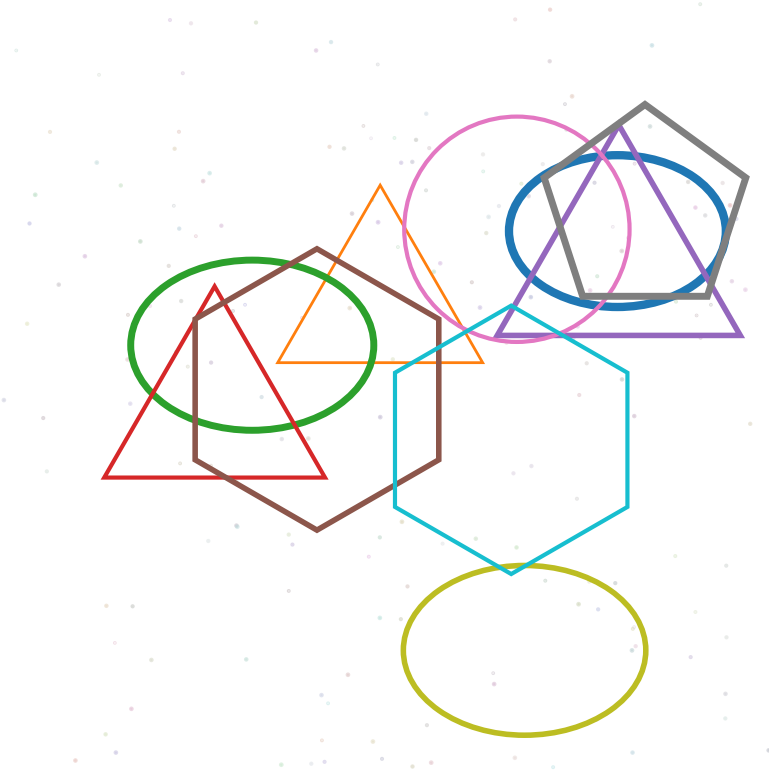[{"shape": "oval", "thickness": 3, "radius": 0.7, "center": [0.802, 0.7]}, {"shape": "triangle", "thickness": 1, "radius": 0.77, "center": [0.494, 0.606]}, {"shape": "oval", "thickness": 2.5, "radius": 0.79, "center": [0.328, 0.552]}, {"shape": "triangle", "thickness": 1.5, "radius": 0.83, "center": [0.279, 0.463]}, {"shape": "triangle", "thickness": 2, "radius": 0.91, "center": [0.804, 0.655]}, {"shape": "hexagon", "thickness": 2, "radius": 0.91, "center": [0.412, 0.494]}, {"shape": "circle", "thickness": 1.5, "radius": 0.73, "center": [0.671, 0.702]}, {"shape": "pentagon", "thickness": 2.5, "radius": 0.69, "center": [0.838, 0.727]}, {"shape": "oval", "thickness": 2, "radius": 0.79, "center": [0.681, 0.155]}, {"shape": "hexagon", "thickness": 1.5, "radius": 0.87, "center": [0.664, 0.429]}]